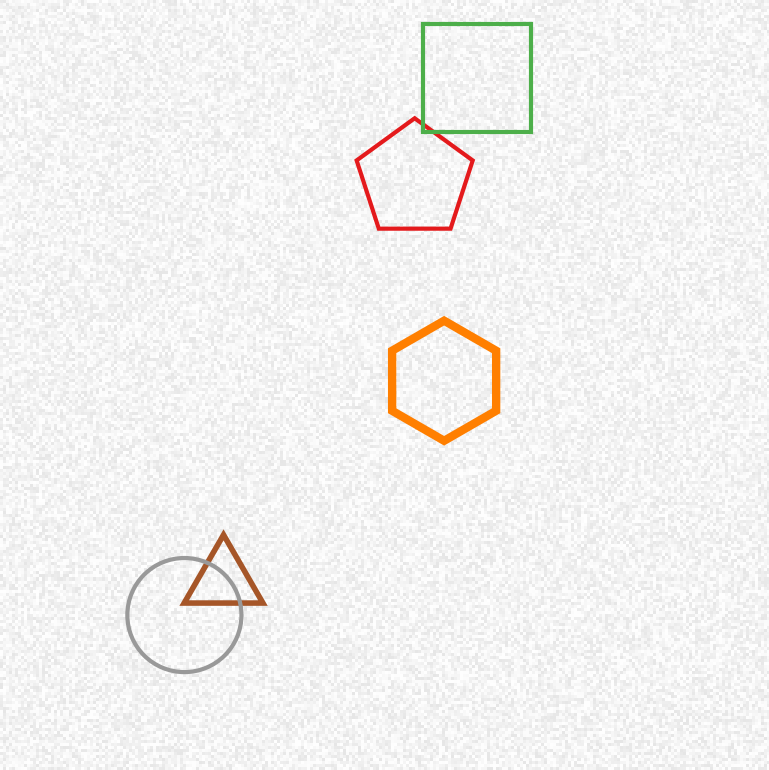[{"shape": "pentagon", "thickness": 1.5, "radius": 0.4, "center": [0.539, 0.767]}, {"shape": "square", "thickness": 1.5, "radius": 0.35, "center": [0.619, 0.899]}, {"shape": "hexagon", "thickness": 3, "radius": 0.39, "center": [0.577, 0.506]}, {"shape": "triangle", "thickness": 2, "radius": 0.3, "center": [0.29, 0.246]}, {"shape": "circle", "thickness": 1.5, "radius": 0.37, "center": [0.239, 0.201]}]